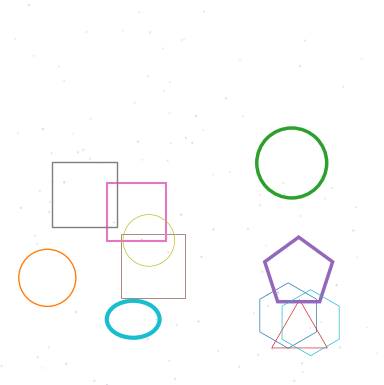[{"shape": "hexagon", "thickness": 0.5, "radius": 0.43, "center": [0.749, 0.18]}, {"shape": "circle", "thickness": 1, "radius": 0.37, "center": [0.123, 0.278]}, {"shape": "circle", "thickness": 2.5, "radius": 0.45, "center": [0.758, 0.577]}, {"shape": "triangle", "thickness": 0.5, "radius": 0.42, "center": [0.778, 0.138]}, {"shape": "pentagon", "thickness": 2.5, "radius": 0.46, "center": [0.776, 0.291]}, {"shape": "square", "thickness": 0.5, "radius": 0.42, "center": [0.397, 0.31]}, {"shape": "square", "thickness": 1.5, "radius": 0.38, "center": [0.354, 0.45]}, {"shape": "square", "thickness": 1, "radius": 0.42, "center": [0.219, 0.495]}, {"shape": "circle", "thickness": 0.5, "radius": 0.34, "center": [0.387, 0.376]}, {"shape": "hexagon", "thickness": 0.5, "radius": 0.43, "center": [0.807, 0.162]}, {"shape": "oval", "thickness": 3, "radius": 0.34, "center": [0.346, 0.171]}]